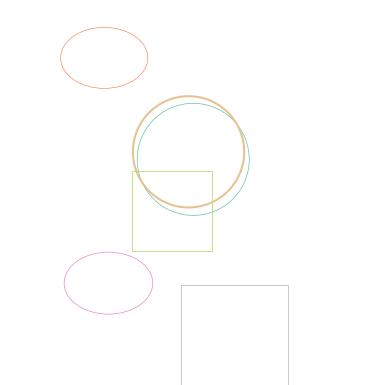[{"shape": "circle", "thickness": 0.5, "radius": 0.73, "center": [0.502, 0.586]}, {"shape": "oval", "thickness": 0.5, "radius": 0.57, "center": [0.271, 0.85]}, {"shape": "oval", "thickness": 0.5, "radius": 0.58, "center": [0.282, 0.265]}, {"shape": "square", "thickness": 0.5, "radius": 0.52, "center": [0.446, 0.452]}, {"shape": "circle", "thickness": 1.5, "radius": 0.72, "center": [0.49, 0.606]}, {"shape": "square", "thickness": 0.5, "radius": 0.7, "center": [0.609, 0.119]}]